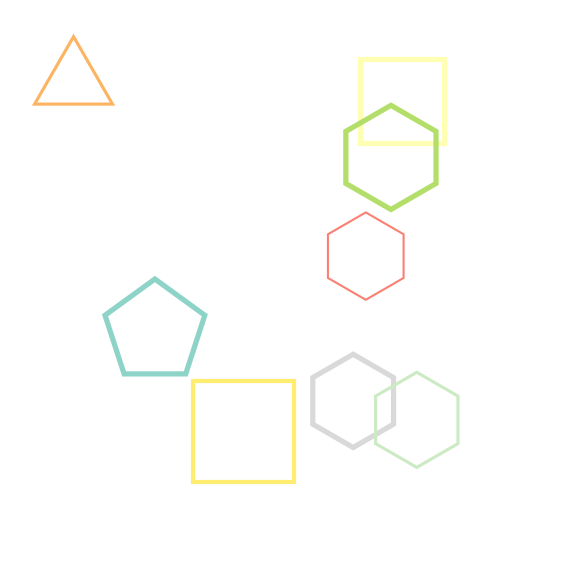[{"shape": "pentagon", "thickness": 2.5, "radius": 0.45, "center": [0.268, 0.425]}, {"shape": "square", "thickness": 2.5, "radius": 0.36, "center": [0.696, 0.824]}, {"shape": "hexagon", "thickness": 1, "radius": 0.38, "center": [0.633, 0.556]}, {"shape": "triangle", "thickness": 1.5, "radius": 0.39, "center": [0.127, 0.858]}, {"shape": "hexagon", "thickness": 2.5, "radius": 0.45, "center": [0.677, 0.727]}, {"shape": "hexagon", "thickness": 2.5, "radius": 0.4, "center": [0.612, 0.305]}, {"shape": "hexagon", "thickness": 1.5, "radius": 0.41, "center": [0.722, 0.272]}, {"shape": "square", "thickness": 2, "radius": 0.44, "center": [0.421, 0.253]}]